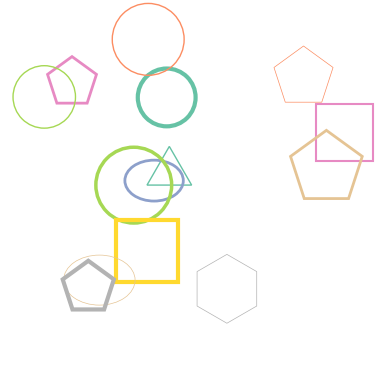[{"shape": "triangle", "thickness": 1, "radius": 0.33, "center": [0.44, 0.553]}, {"shape": "circle", "thickness": 3, "radius": 0.38, "center": [0.433, 0.747]}, {"shape": "pentagon", "thickness": 0.5, "radius": 0.4, "center": [0.788, 0.8]}, {"shape": "circle", "thickness": 1, "radius": 0.47, "center": [0.385, 0.898]}, {"shape": "oval", "thickness": 2, "radius": 0.38, "center": [0.4, 0.531]}, {"shape": "pentagon", "thickness": 2, "radius": 0.33, "center": [0.187, 0.786]}, {"shape": "square", "thickness": 1.5, "radius": 0.37, "center": [0.896, 0.655]}, {"shape": "circle", "thickness": 2.5, "radius": 0.49, "center": [0.347, 0.519]}, {"shape": "circle", "thickness": 1, "radius": 0.41, "center": [0.115, 0.748]}, {"shape": "square", "thickness": 3, "radius": 0.4, "center": [0.382, 0.348]}, {"shape": "pentagon", "thickness": 2, "radius": 0.49, "center": [0.848, 0.563]}, {"shape": "oval", "thickness": 0.5, "radius": 0.46, "center": [0.258, 0.272]}, {"shape": "pentagon", "thickness": 3, "radius": 0.35, "center": [0.229, 0.253]}, {"shape": "hexagon", "thickness": 0.5, "radius": 0.45, "center": [0.589, 0.25]}]